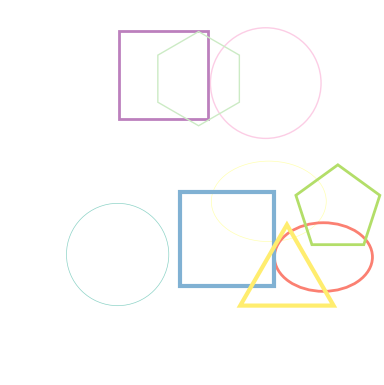[{"shape": "circle", "thickness": 0.5, "radius": 0.66, "center": [0.306, 0.339]}, {"shape": "oval", "thickness": 0.5, "radius": 0.75, "center": [0.698, 0.477]}, {"shape": "oval", "thickness": 2, "radius": 0.64, "center": [0.84, 0.332]}, {"shape": "square", "thickness": 3, "radius": 0.61, "center": [0.59, 0.379]}, {"shape": "pentagon", "thickness": 2, "radius": 0.57, "center": [0.878, 0.457]}, {"shape": "circle", "thickness": 1, "radius": 0.72, "center": [0.69, 0.784]}, {"shape": "square", "thickness": 2, "radius": 0.57, "center": [0.425, 0.804]}, {"shape": "hexagon", "thickness": 1, "radius": 0.61, "center": [0.516, 0.796]}, {"shape": "triangle", "thickness": 3, "radius": 0.7, "center": [0.745, 0.276]}]